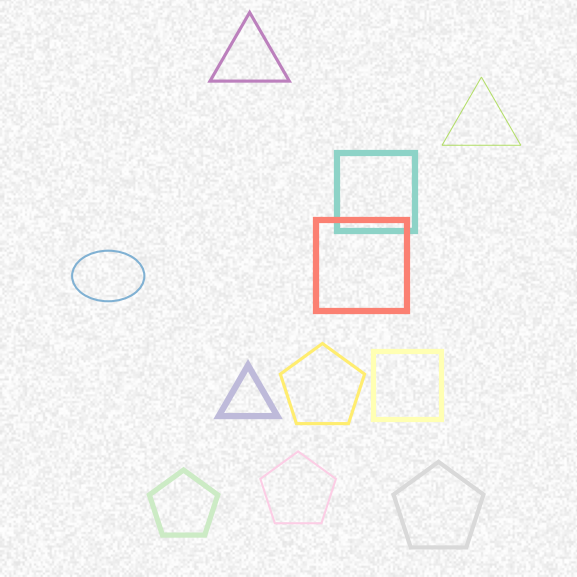[{"shape": "square", "thickness": 3, "radius": 0.34, "center": [0.651, 0.666]}, {"shape": "square", "thickness": 2.5, "radius": 0.29, "center": [0.704, 0.333]}, {"shape": "triangle", "thickness": 3, "radius": 0.29, "center": [0.43, 0.308]}, {"shape": "square", "thickness": 3, "radius": 0.39, "center": [0.626, 0.539]}, {"shape": "oval", "thickness": 1, "radius": 0.31, "center": [0.187, 0.521]}, {"shape": "triangle", "thickness": 0.5, "radius": 0.39, "center": [0.834, 0.787]}, {"shape": "pentagon", "thickness": 1, "radius": 0.34, "center": [0.516, 0.149]}, {"shape": "pentagon", "thickness": 2, "radius": 0.41, "center": [0.759, 0.117]}, {"shape": "triangle", "thickness": 1.5, "radius": 0.4, "center": [0.432, 0.898]}, {"shape": "pentagon", "thickness": 2.5, "radius": 0.31, "center": [0.318, 0.123]}, {"shape": "pentagon", "thickness": 1.5, "radius": 0.38, "center": [0.558, 0.328]}]